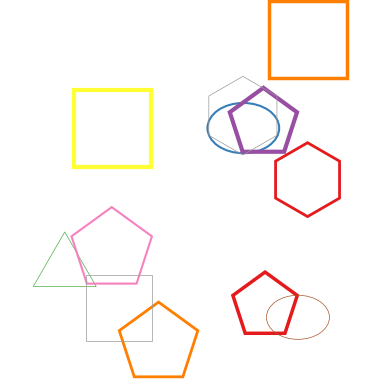[{"shape": "pentagon", "thickness": 2.5, "radius": 0.44, "center": [0.689, 0.205]}, {"shape": "hexagon", "thickness": 2, "radius": 0.48, "center": [0.799, 0.533]}, {"shape": "oval", "thickness": 1.5, "radius": 0.47, "center": [0.632, 0.667]}, {"shape": "triangle", "thickness": 0.5, "radius": 0.47, "center": [0.168, 0.303]}, {"shape": "pentagon", "thickness": 3, "radius": 0.46, "center": [0.684, 0.68]}, {"shape": "square", "thickness": 2.5, "radius": 0.5, "center": [0.8, 0.898]}, {"shape": "pentagon", "thickness": 2, "radius": 0.54, "center": [0.412, 0.108]}, {"shape": "square", "thickness": 3, "radius": 0.5, "center": [0.292, 0.666]}, {"shape": "oval", "thickness": 0.5, "radius": 0.41, "center": [0.774, 0.176]}, {"shape": "pentagon", "thickness": 1.5, "radius": 0.55, "center": [0.29, 0.352]}, {"shape": "hexagon", "thickness": 0.5, "radius": 0.51, "center": [0.631, 0.7]}, {"shape": "square", "thickness": 0.5, "radius": 0.42, "center": [0.309, 0.2]}]